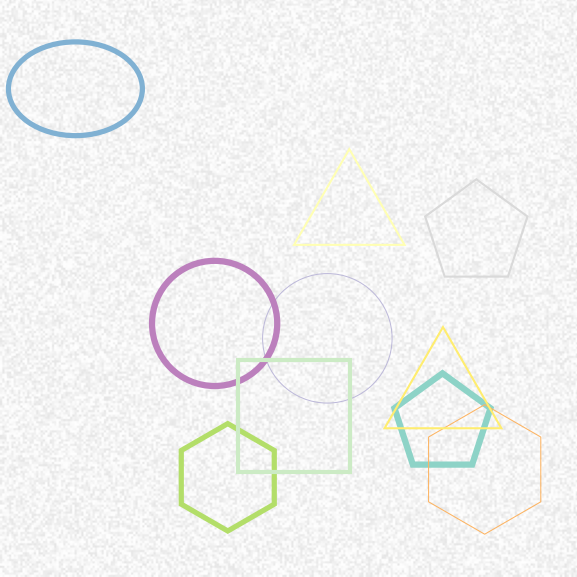[{"shape": "pentagon", "thickness": 3, "radius": 0.44, "center": [0.766, 0.265]}, {"shape": "triangle", "thickness": 1, "radius": 0.55, "center": [0.605, 0.63]}, {"shape": "circle", "thickness": 0.5, "radius": 0.56, "center": [0.567, 0.413]}, {"shape": "oval", "thickness": 2.5, "radius": 0.58, "center": [0.131, 0.845]}, {"shape": "hexagon", "thickness": 0.5, "radius": 0.56, "center": [0.839, 0.186]}, {"shape": "hexagon", "thickness": 2.5, "radius": 0.46, "center": [0.394, 0.173]}, {"shape": "pentagon", "thickness": 1, "radius": 0.47, "center": [0.825, 0.596]}, {"shape": "circle", "thickness": 3, "radius": 0.54, "center": [0.372, 0.439]}, {"shape": "square", "thickness": 2, "radius": 0.49, "center": [0.509, 0.278]}, {"shape": "triangle", "thickness": 1, "radius": 0.58, "center": [0.767, 0.316]}]